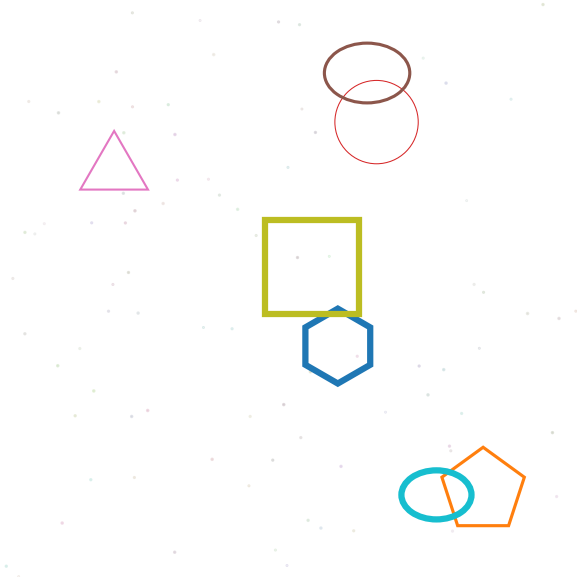[{"shape": "hexagon", "thickness": 3, "radius": 0.32, "center": [0.585, 0.4]}, {"shape": "pentagon", "thickness": 1.5, "radius": 0.38, "center": [0.837, 0.15]}, {"shape": "circle", "thickness": 0.5, "radius": 0.36, "center": [0.652, 0.788]}, {"shape": "oval", "thickness": 1.5, "radius": 0.37, "center": [0.636, 0.873]}, {"shape": "triangle", "thickness": 1, "radius": 0.34, "center": [0.198, 0.705]}, {"shape": "square", "thickness": 3, "radius": 0.41, "center": [0.541, 0.537]}, {"shape": "oval", "thickness": 3, "radius": 0.3, "center": [0.756, 0.142]}]